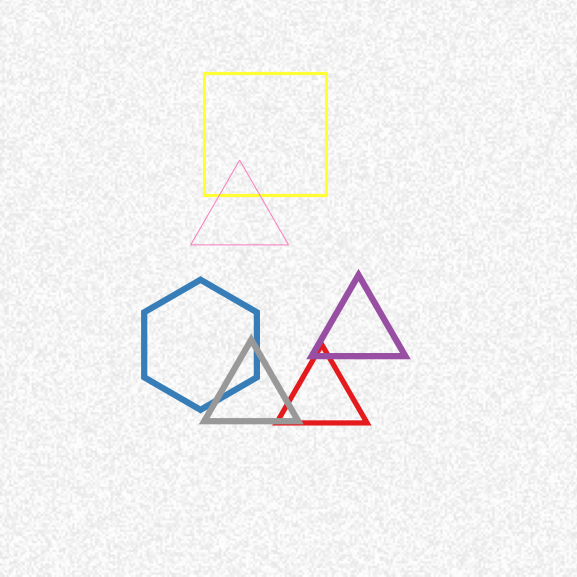[{"shape": "triangle", "thickness": 2.5, "radius": 0.45, "center": [0.557, 0.312]}, {"shape": "hexagon", "thickness": 3, "radius": 0.56, "center": [0.347, 0.402]}, {"shape": "triangle", "thickness": 3, "radius": 0.47, "center": [0.621, 0.429]}, {"shape": "square", "thickness": 1.5, "radius": 0.53, "center": [0.459, 0.767]}, {"shape": "triangle", "thickness": 0.5, "radius": 0.49, "center": [0.415, 0.624]}, {"shape": "triangle", "thickness": 3, "radius": 0.47, "center": [0.435, 0.317]}]